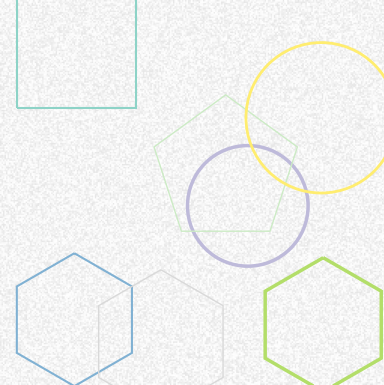[{"shape": "square", "thickness": 1.5, "radius": 0.78, "center": [0.199, 0.875]}, {"shape": "circle", "thickness": 2.5, "radius": 0.78, "center": [0.644, 0.465]}, {"shape": "hexagon", "thickness": 1.5, "radius": 0.86, "center": [0.193, 0.17]}, {"shape": "hexagon", "thickness": 2.5, "radius": 0.87, "center": [0.84, 0.157]}, {"shape": "hexagon", "thickness": 1, "radius": 0.93, "center": [0.418, 0.113]}, {"shape": "pentagon", "thickness": 1, "radius": 0.98, "center": [0.586, 0.558]}, {"shape": "circle", "thickness": 2, "radius": 0.98, "center": [0.834, 0.694]}]